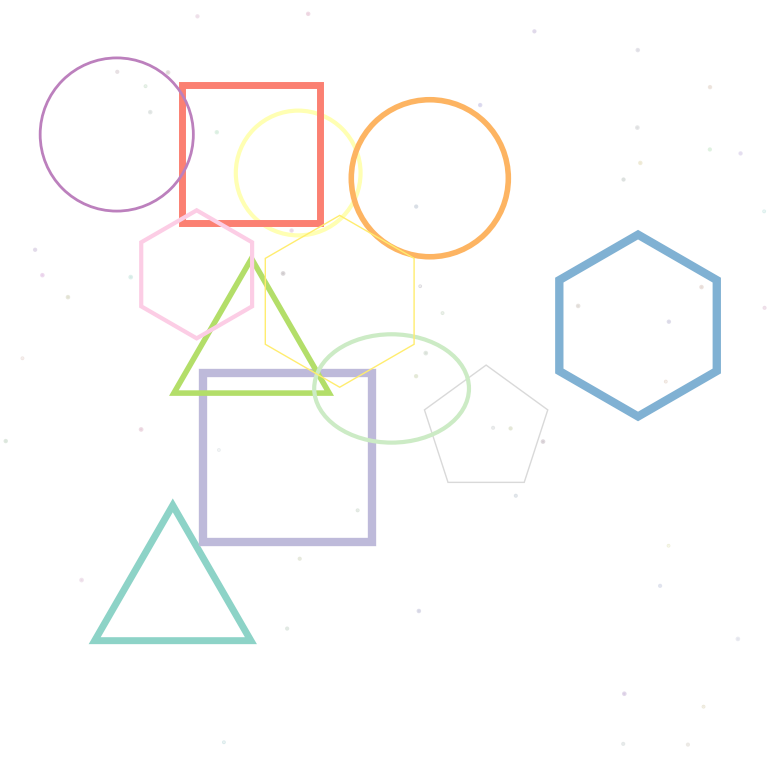[{"shape": "triangle", "thickness": 2.5, "radius": 0.59, "center": [0.224, 0.227]}, {"shape": "circle", "thickness": 1.5, "radius": 0.41, "center": [0.387, 0.775]}, {"shape": "square", "thickness": 3, "radius": 0.55, "center": [0.373, 0.406]}, {"shape": "square", "thickness": 2.5, "radius": 0.45, "center": [0.326, 0.8]}, {"shape": "hexagon", "thickness": 3, "radius": 0.59, "center": [0.829, 0.577]}, {"shape": "circle", "thickness": 2, "radius": 0.51, "center": [0.558, 0.769]}, {"shape": "triangle", "thickness": 2, "radius": 0.58, "center": [0.327, 0.548]}, {"shape": "hexagon", "thickness": 1.5, "radius": 0.42, "center": [0.255, 0.644]}, {"shape": "pentagon", "thickness": 0.5, "radius": 0.42, "center": [0.631, 0.442]}, {"shape": "circle", "thickness": 1, "radius": 0.5, "center": [0.152, 0.825]}, {"shape": "oval", "thickness": 1.5, "radius": 0.5, "center": [0.509, 0.496]}, {"shape": "hexagon", "thickness": 0.5, "radius": 0.56, "center": [0.441, 0.609]}]